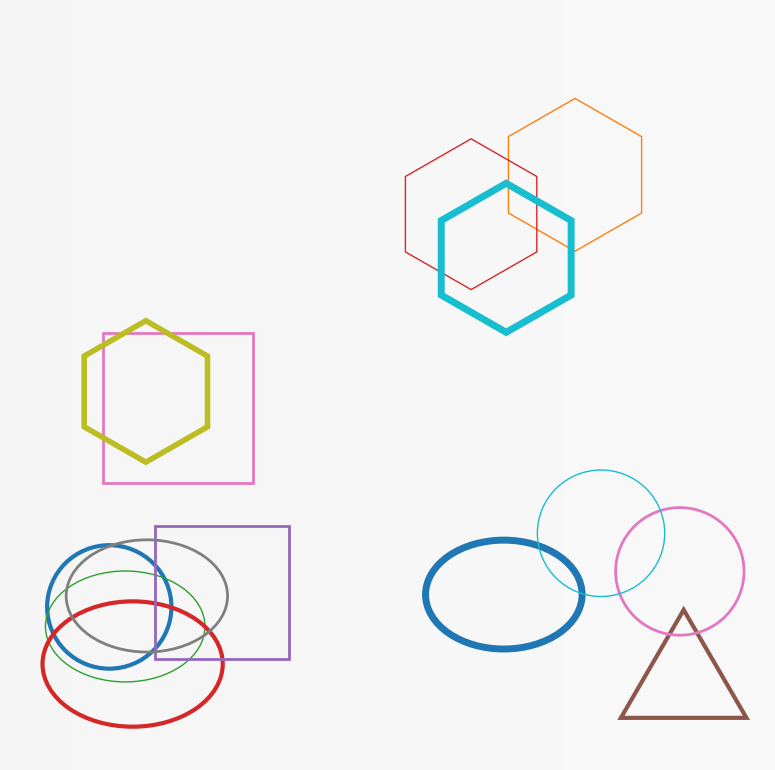[{"shape": "oval", "thickness": 2.5, "radius": 0.51, "center": [0.65, 0.228]}, {"shape": "circle", "thickness": 1.5, "radius": 0.4, "center": [0.141, 0.212]}, {"shape": "hexagon", "thickness": 0.5, "radius": 0.5, "center": [0.742, 0.773]}, {"shape": "oval", "thickness": 0.5, "radius": 0.51, "center": [0.162, 0.186]}, {"shape": "hexagon", "thickness": 0.5, "radius": 0.49, "center": [0.608, 0.722]}, {"shape": "oval", "thickness": 1.5, "radius": 0.58, "center": [0.171, 0.138]}, {"shape": "square", "thickness": 1, "radius": 0.43, "center": [0.287, 0.23]}, {"shape": "triangle", "thickness": 1.5, "radius": 0.47, "center": [0.882, 0.114]}, {"shape": "square", "thickness": 1, "radius": 0.49, "center": [0.23, 0.47]}, {"shape": "circle", "thickness": 1, "radius": 0.41, "center": [0.877, 0.258]}, {"shape": "oval", "thickness": 1, "radius": 0.52, "center": [0.19, 0.226]}, {"shape": "hexagon", "thickness": 2, "radius": 0.46, "center": [0.188, 0.492]}, {"shape": "circle", "thickness": 0.5, "radius": 0.41, "center": [0.776, 0.307]}, {"shape": "hexagon", "thickness": 2.5, "radius": 0.48, "center": [0.653, 0.665]}]